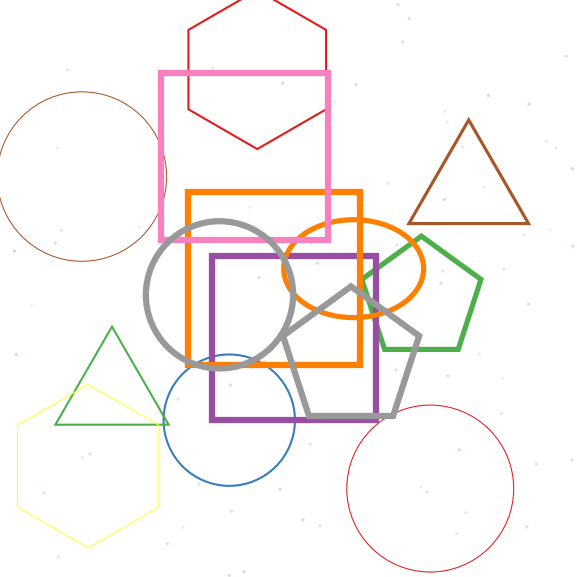[{"shape": "circle", "thickness": 0.5, "radius": 0.72, "center": [0.745, 0.153]}, {"shape": "hexagon", "thickness": 1, "radius": 0.69, "center": [0.445, 0.879]}, {"shape": "circle", "thickness": 1, "radius": 0.57, "center": [0.397, 0.272]}, {"shape": "triangle", "thickness": 1, "radius": 0.57, "center": [0.194, 0.32]}, {"shape": "pentagon", "thickness": 2.5, "radius": 0.54, "center": [0.73, 0.482]}, {"shape": "square", "thickness": 3, "radius": 0.71, "center": [0.51, 0.414]}, {"shape": "oval", "thickness": 2.5, "radius": 0.61, "center": [0.612, 0.534]}, {"shape": "square", "thickness": 3, "radius": 0.75, "center": [0.475, 0.517]}, {"shape": "hexagon", "thickness": 0.5, "radius": 0.71, "center": [0.153, 0.192]}, {"shape": "triangle", "thickness": 1.5, "radius": 0.6, "center": [0.812, 0.672]}, {"shape": "circle", "thickness": 0.5, "radius": 0.73, "center": [0.142, 0.693]}, {"shape": "square", "thickness": 3, "radius": 0.72, "center": [0.423, 0.727]}, {"shape": "circle", "thickness": 3, "radius": 0.64, "center": [0.38, 0.489]}, {"shape": "pentagon", "thickness": 3, "radius": 0.62, "center": [0.608, 0.379]}]